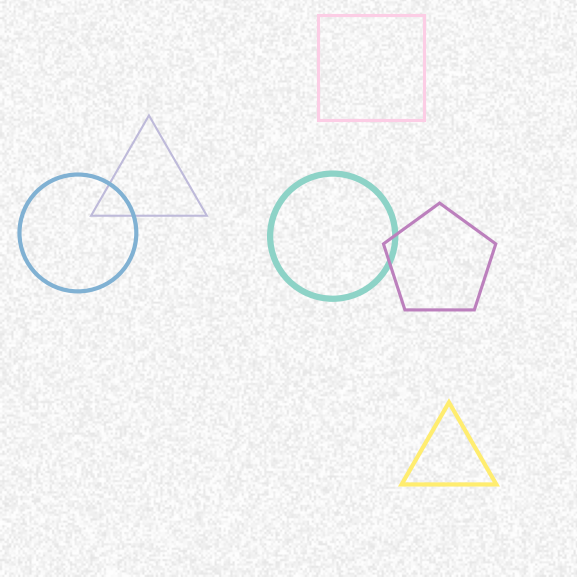[{"shape": "circle", "thickness": 3, "radius": 0.54, "center": [0.576, 0.59]}, {"shape": "triangle", "thickness": 1, "radius": 0.58, "center": [0.258, 0.683]}, {"shape": "circle", "thickness": 2, "radius": 0.51, "center": [0.135, 0.596]}, {"shape": "square", "thickness": 1.5, "radius": 0.46, "center": [0.643, 0.883]}, {"shape": "pentagon", "thickness": 1.5, "radius": 0.51, "center": [0.761, 0.545]}, {"shape": "triangle", "thickness": 2, "radius": 0.47, "center": [0.777, 0.208]}]